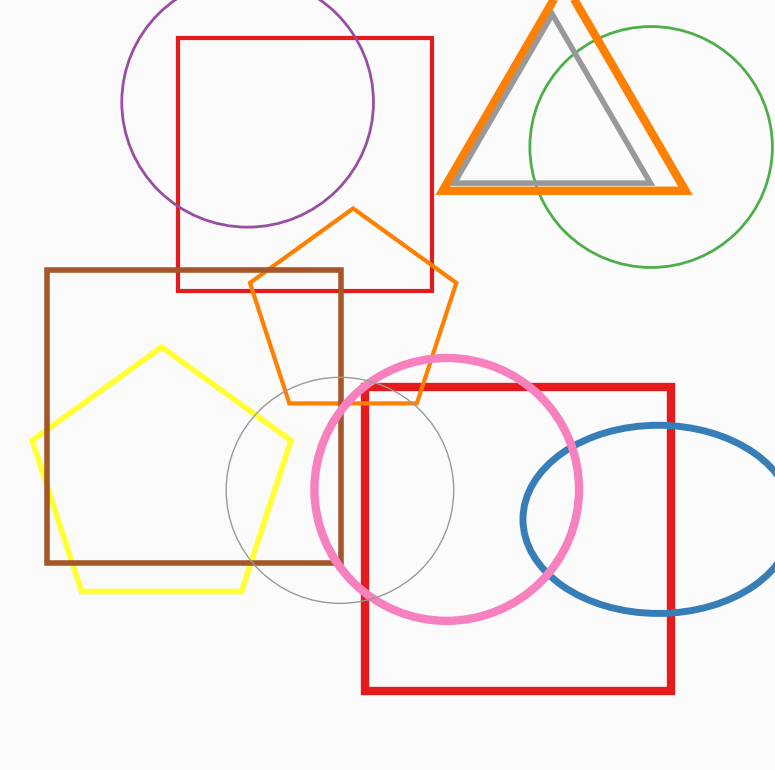[{"shape": "square", "thickness": 3, "radius": 0.99, "center": [0.668, 0.3]}, {"shape": "square", "thickness": 1.5, "radius": 0.82, "center": [0.393, 0.787]}, {"shape": "oval", "thickness": 2.5, "radius": 0.87, "center": [0.849, 0.326]}, {"shape": "circle", "thickness": 1, "radius": 0.78, "center": [0.84, 0.809]}, {"shape": "circle", "thickness": 1, "radius": 0.81, "center": [0.32, 0.867]}, {"shape": "triangle", "thickness": 3, "radius": 0.9, "center": [0.728, 0.843]}, {"shape": "pentagon", "thickness": 1.5, "radius": 0.7, "center": [0.456, 0.589]}, {"shape": "pentagon", "thickness": 2, "radius": 0.88, "center": [0.208, 0.374]}, {"shape": "square", "thickness": 2, "radius": 0.95, "center": [0.25, 0.459]}, {"shape": "circle", "thickness": 3, "radius": 0.85, "center": [0.576, 0.364]}, {"shape": "circle", "thickness": 0.5, "radius": 0.73, "center": [0.439, 0.363]}, {"shape": "triangle", "thickness": 2, "radius": 0.73, "center": [0.713, 0.835]}]